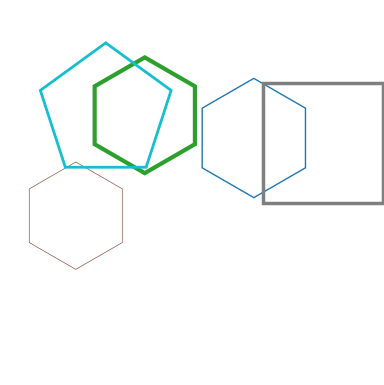[{"shape": "hexagon", "thickness": 1, "radius": 0.77, "center": [0.659, 0.642]}, {"shape": "hexagon", "thickness": 3, "radius": 0.75, "center": [0.376, 0.701]}, {"shape": "hexagon", "thickness": 0.5, "radius": 0.7, "center": [0.197, 0.44]}, {"shape": "square", "thickness": 2.5, "radius": 0.78, "center": [0.839, 0.628]}, {"shape": "pentagon", "thickness": 2, "radius": 0.89, "center": [0.275, 0.71]}]